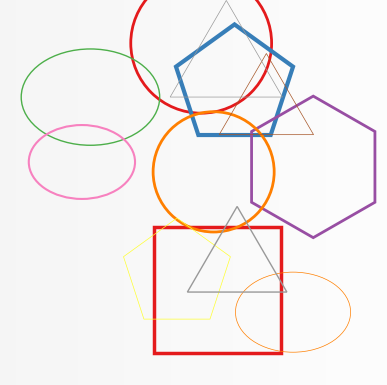[{"shape": "circle", "thickness": 2, "radius": 0.91, "center": [0.519, 0.888]}, {"shape": "square", "thickness": 2.5, "radius": 0.82, "center": [0.561, 0.246]}, {"shape": "pentagon", "thickness": 3, "radius": 0.79, "center": [0.605, 0.778]}, {"shape": "oval", "thickness": 1, "radius": 0.89, "center": [0.233, 0.748]}, {"shape": "hexagon", "thickness": 2, "radius": 0.92, "center": [0.808, 0.567]}, {"shape": "circle", "thickness": 2, "radius": 0.78, "center": [0.551, 0.554]}, {"shape": "oval", "thickness": 0.5, "radius": 0.74, "center": [0.756, 0.189]}, {"shape": "pentagon", "thickness": 0.5, "radius": 0.73, "center": [0.457, 0.288]}, {"shape": "triangle", "thickness": 0.5, "radius": 0.7, "center": [0.687, 0.721]}, {"shape": "oval", "thickness": 1.5, "radius": 0.69, "center": [0.211, 0.579]}, {"shape": "triangle", "thickness": 0.5, "radius": 0.84, "center": [0.584, 0.832]}, {"shape": "triangle", "thickness": 1, "radius": 0.74, "center": [0.612, 0.316]}]